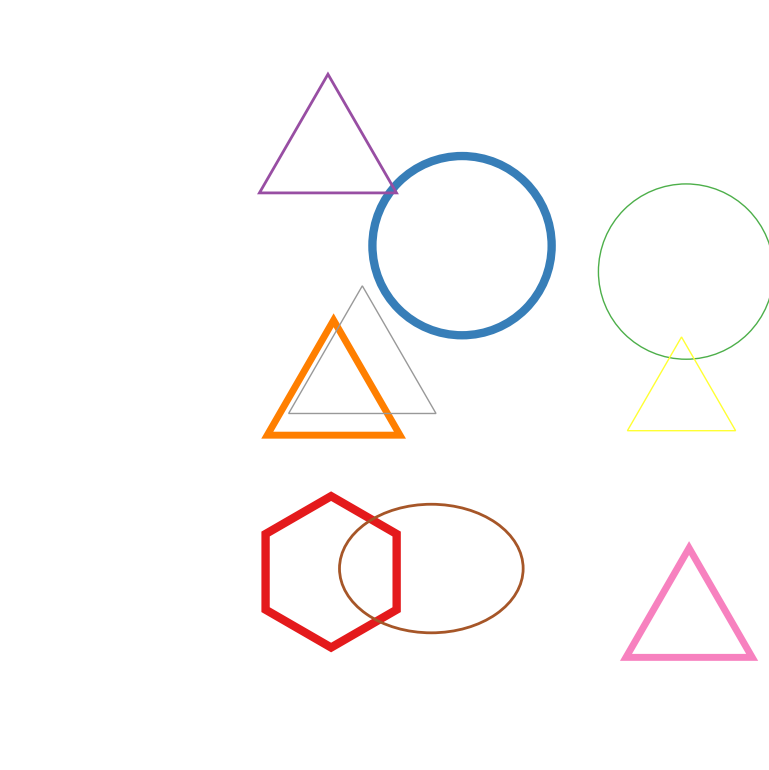[{"shape": "hexagon", "thickness": 3, "radius": 0.49, "center": [0.43, 0.257]}, {"shape": "circle", "thickness": 3, "radius": 0.58, "center": [0.6, 0.681]}, {"shape": "circle", "thickness": 0.5, "radius": 0.57, "center": [0.891, 0.647]}, {"shape": "triangle", "thickness": 1, "radius": 0.51, "center": [0.426, 0.801]}, {"shape": "triangle", "thickness": 2.5, "radius": 0.5, "center": [0.433, 0.485]}, {"shape": "triangle", "thickness": 0.5, "radius": 0.41, "center": [0.885, 0.481]}, {"shape": "oval", "thickness": 1, "radius": 0.6, "center": [0.56, 0.262]}, {"shape": "triangle", "thickness": 2.5, "radius": 0.47, "center": [0.895, 0.194]}, {"shape": "triangle", "thickness": 0.5, "radius": 0.55, "center": [0.471, 0.518]}]